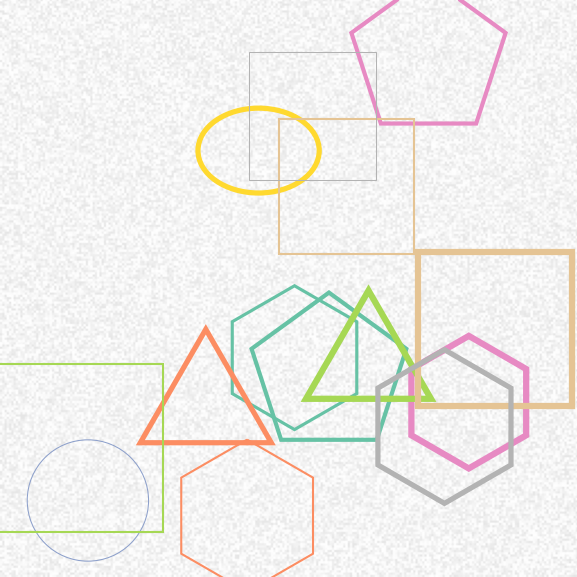[{"shape": "pentagon", "thickness": 2, "radius": 0.7, "center": [0.57, 0.352]}, {"shape": "hexagon", "thickness": 1.5, "radius": 0.62, "center": [0.51, 0.38]}, {"shape": "triangle", "thickness": 2.5, "radius": 0.65, "center": [0.356, 0.298]}, {"shape": "hexagon", "thickness": 1, "radius": 0.66, "center": [0.428, 0.106]}, {"shape": "circle", "thickness": 0.5, "radius": 0.53, "center": [0.152, 0.132]}, {"shape": "hexagon", "thickness": 3, "radius": 0.57, "center": [0.812, 0.303]}, {"shape": "pentagon", "thickness": 2, "radius": 0.7, "center": [0.742, 0.899]}, {"shape": "triangle", "thickness": 3, "radius": 0.62, "center": [0.638, 0.371]}, {"shape": "square", "thickness": 1, "radius": 0.73, "center": [0.136, 0.223]}, {"shape": "oval", "thickness": 2.5, "radius": 0.52, "center": [0.448, 0.738]}, {"shape": "square", "thickness": 3, "radius": 0.67, "center": [0.858, 0.43]}, {"shape": "square", "thickness": 1, "radius": 0.58, "center": [0.601, 0.677]}, {"shape": "square", "thickness": 0.5, "radius": 0.55, "center": [0.541, 0.798]}, {"shape": "hexagon", "thickness": 2.5, "radius": 0.67, "center": [0.77, 0.261]}]